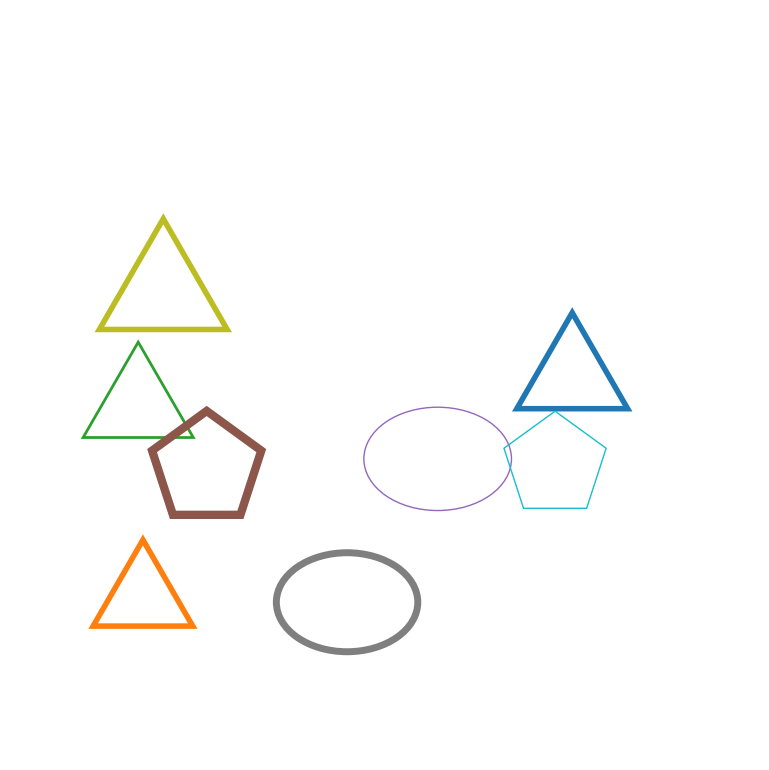[{"shape": "triangle", "thickness": 2, "radius": 0.42, "center": [0.743, 0.511]}, {"shape": "triangle", "thickness": 2, "radius": 0.37, "center": [0.186, 0.224]}, {"shape": "triangle", "thickness": 1, "radius": 0.41, "center": [0.179, 0.473]}, {"shape": "oval", "thickness": 0.5, "radius": 0.48, "center": [0.568, 0.404]}, {"shape": "pentagon", "thickness": 3, "radius": 0.37, "center": [0.268, 0.392]}, {"shape": "oval", "thickness": 2.5, "radius": 0.46, "center": [0.451, 0.218]}, {"shape": "triangle", "thickness": 2, "radius": 0.48, "center": [0.212, 0.62]}, {"shape": "pentagon", "thickness": 0.5, "radius": 0.35, "center": [0.721, 0.396]}]